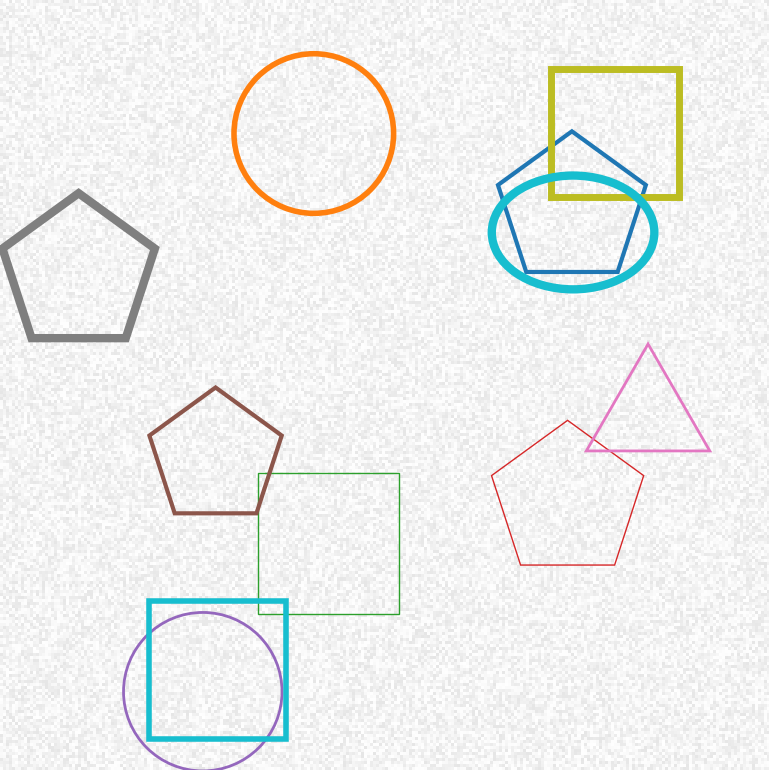[{"shape": "pentagon", "thickness": 1.5, "radius": 0.5, "center": [0.743, 0.728]}, {"shape": "circle", "thickness": 2, "radius": 0.52, "center": [0.408, 0.827]}, {"shape": "square", "thickness": 0.5, "radius": 0.46, "center": [0.427, 0.294]}, {"shape": "pentagon", "thickness": 0.5, "radius": 0.52, "center": [0.737, 0.35]}, {"shape": "circle", "thickness": 1, "radius": 0.51, "center": [0.263, 0.102]}, {"shape": "pentagon", "thickness": 1.5, "radius": 0.45, "center": [0.28, 0.406]}, {"shape": "triangle", "thickness": 1, "radius": 0.46, "center": [0.842, 0.461]}, {"shape": "pentagon", "thickness": 3, "radius": 0.52, "center": [0.102, 0.645]}, {"shape": "square", "thickness": 2.5, "radius": 0.42, "center": [0.799, 0.828]}, {"shape": "oval", "thickness": 3, "radius": 0.53, "center": [0.744, 0.698]}, {"shape": "square", "thickness": 2, "radius": 0.45, "center": [0.283, 0.13]}]